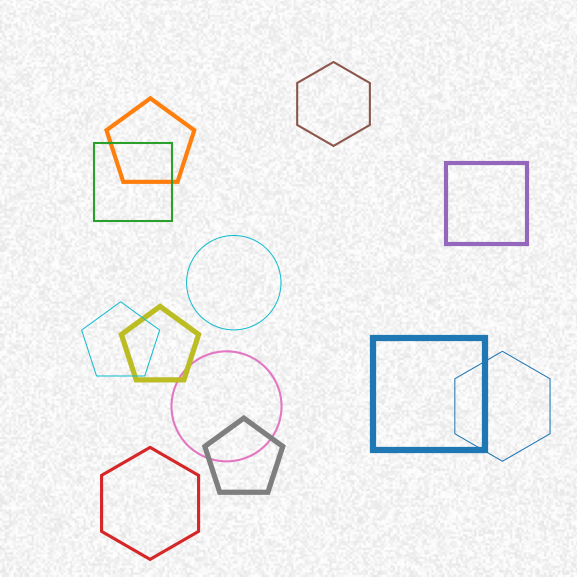[{"shape": "hexagon", "thickness": 0.5, "radius": 0.48, "center": [0.87, 0.296]}, {"shape": "square", "thickness": 3, "radius": 0.49, "center": [0.742, 0.317]}, {"shape": "pentagon", "thickness": 2, "radius": 0.4, "center": [0.26, 0.749]}, {"shape": "square", "thickness": 1, "radius": 0.34, "center": [0.23, 0.684]}, {"shape": "hexagon", "thickness": 1.5, "radius": 0.48, "center": [0.26, 0.127]}, {"shape": "square", "thickness": 2, "radius": 0.35, "center": [0.843, 0.646]}, {"shape": "hexagon", "thickness": 1, "radius": 0.36, "center": [0.578, 0.819]}, {"shape": "circle", "thickness": 1, "radius": 0.48, "center": [0.392, 0.296]}, {"shape": "pentagon", "thickness": 2.5, "radius": 0.35, "center": [0.422, 0.204]}, {"shape": "pentagon", "thickness": 2.5, "radius": 0.35, "center": [0.277, 0.398]}, {"shape": "pentagon", "thickness": 0.5, "radius": 0.36, "center": [0.209, 0.406]}, {"shape": "circle", "thickness": 0.5, "radius": 0.41, "center": [0.405, 0.51]}]